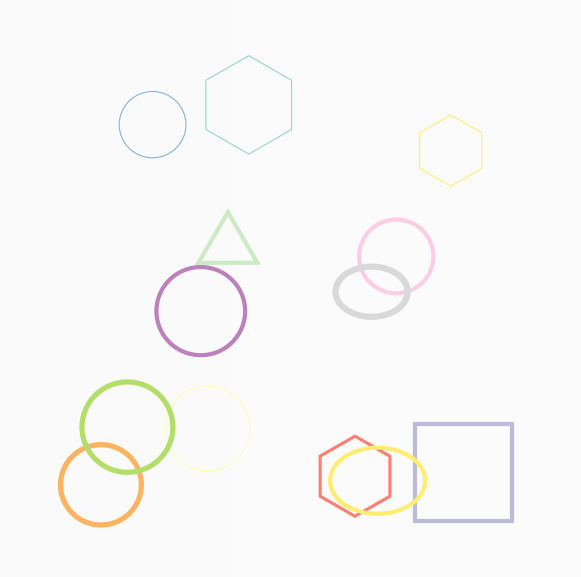[{"shape": "hexagon", "thickness": 0.5, "radius": 0.43, "center": [0.428, 0.818]}, {"shape": "circle", "thickness": 0.5, "radius": 0.37, "center": [0.357, 0.257]}, {"shape": "square", "thickness": 2, "radius": 0.42, "center": [0.797, 0.18]}, {"shape": "hexagon", "thickness": 1.5, "radius": 0.35, "center": [0.611, 0.175]}, {"shape": "circle", "thickness": 0.5, "radius": 0.29, "center": [0.262, 0.783]}, {"shape": "circle", "thickness": 2.5, "radius": 0.35, "center": [0.174, 0.16]}, {"shape": "circle", "thickness": 2.5, "radius": 0.39, "center": [0.219, 0.26]}, {"shape": "circle", "thickness": 2, "radius": 0.32, "center": [0.682, 0.555]}, {"shape": "oval", "thickness": 3, "radius": 0.31, "center": [0.639, 0.494]}, {"shape": "circle", "thickness": 2, "radius": 0.38, "center": [0.345, 0.46]}, {"shape": "triangle", "thickness": 2, "radius": 0.29, "center": [0.392, 0.573]}, {"shape": "hexagon", "thickness": 0.5, "radius": 0.31, "center": [0.776, 0.738]}, {"shape": "oval", "thickness": 2, "radius": 0.41, "center": [0.65, 0.167]}]